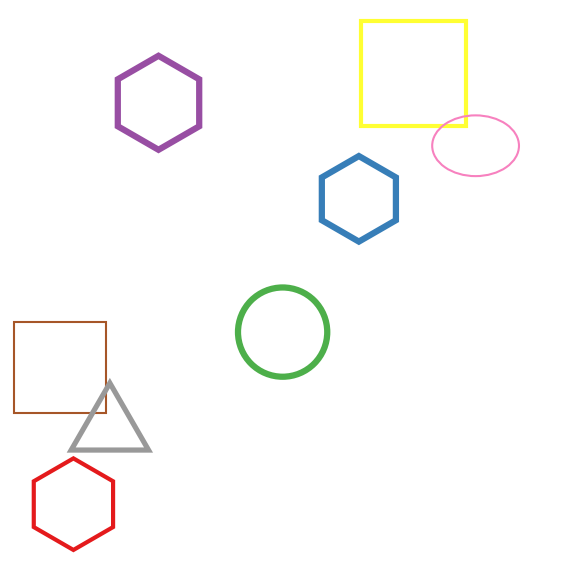[{"shape": "hexagon", "thickness": 2, "radius": 0.4, "center": [0.127, 0.126]}, {"shape": "hexagon", "thickness": 3, "radius": 0.37, "center": [0.621, 0.655]}, {"shape": "circle", "thickness": 3, "radius": 0.39, "center": [0.489, 0.424]}, {"shape": "hexagon", "thickness": 3, "radius": 0.41, "center": [0.274, 0.821]}, {"shape": "square", "thickness": 2, "radius": 0.45, "center": [0.716, 0.872]}, {"shape": "square", "thickness": 1, "radius": 0.4, "center": [0.104, 0.363]}, {"shape": "oval", "thickness": 1, "radius": 0.38, "center": [0.824, 0.747]}, {"shape": "triangle", "thickness": 2.5, "radius": 0.39, "center": [0.19, 0.258]}]